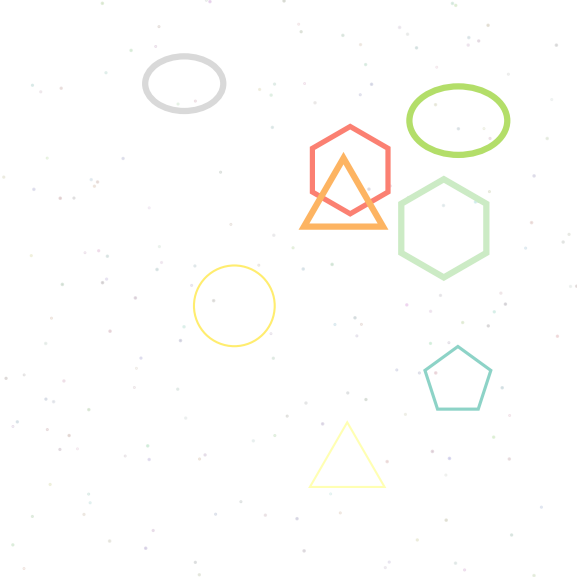[{"shape": "pentagon", "thickness": 1.5, "radius": 0.3, "center": [0.793, 0.339]}, {"shape": "triangle", "thickness": 1, "radius": 0.37, "center": [0.601, 0.193]}, {"shape": "hexagon", "thickness": 2.5, "radius": 0.38, "center": [0.606, 0.704]}, {"shape": "triangle", "thickness": 3, "radius": 0.4, "center": [0.595, 0.646]}, {"shape": "oval", "thickness": 3, "radius": 0.42, "center": [0.794, 0.79]}, {"shape": "oval", "thickness": 3, "radius": 0.34, "center": [0.319, 0.854]}, {"shape": "hexagon", "thickness": 3, "radius": 0.43, "center": [0.769, 0.604]}, {"shape": "circle", "thickness": 1, "radius": 0.35, "center": [0.406, 0.47]}]